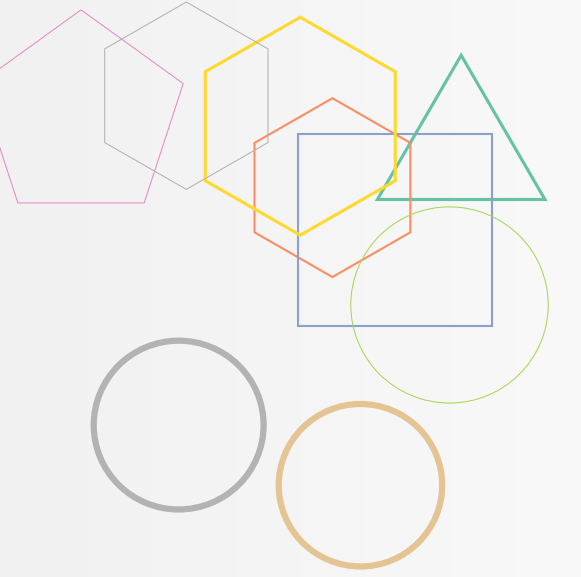[{"shape": "triangle", "thickness": 1.5, "radius": 0.83, "center": [0.793, 0.737]}, {"shape": "hexagon", "thickness": 1, "radius": 0.77, "center": [0.572, 0.674]}, {"shape": "square", "thickness": 1, "radius": 0.83, "center": [0.679, 0.601]}, {"shape": "pentagon", "thickness": 0.5, "radius": 0.92, "center": [0.139, 0.797]}, {"shape": "circle", "thickness": 0.5, "radius": 0.85, "center": [0.773, 0.471]}, {"shape": "hexagon", "thickness": 1.5, "radius": 0.94, "center": [0.517, 0.781]}, {"shape": "circle", "thickness": 3, "radius": 0.7, "center": [0.62, 0.159]}, {"shape": "hexagon", "thickness": 0.5, "radius": 0.81, "center": [0.321, 0.833]}, {"shape": "circle", "thickness": 3, "radius": 0.73, "center": [0.307, 0.263]}]